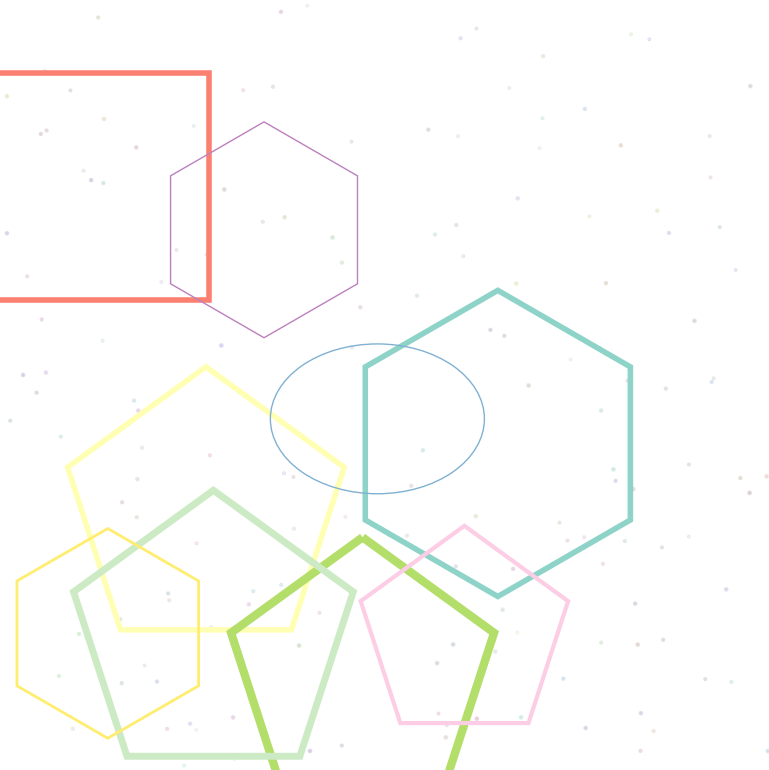[{"shape": "hexagon", "thickness": 2, "radius": 0.99, "center": [0.647, 0.424]}, {"shape": "pentagon", "thickness": 2, "radius": 0.94, "center": [0.267, 0.335]}, {"shape": "square", "thickness": 2, "radius": 0.74, "center": [0.123, 0.758]}, {"shape": "oval", "thickness": 0.5, "radius": 0.69, "center": [0.49, 0.456]}, {"shape": "pentagon", "thickness": 3, "radius": 0.9, "center": [0.471, 0.123]}, {"shape": "pentagon", "thickness": 1.5, "radius": 0.71, "center": [0.603, 0.176]}, {"shape": "hexagon", "thickness": 0.5, "radius": 0.7, "center": [0.343, 0.702]}, {"shape": "pentagon", "thickness": 2.5, "radius": 0.95, "center": [0.277, 0.172]}, {"shape": "hexagon", "thickness": 1, "radius": 0.68, "center": [0.14, 0.177]}]